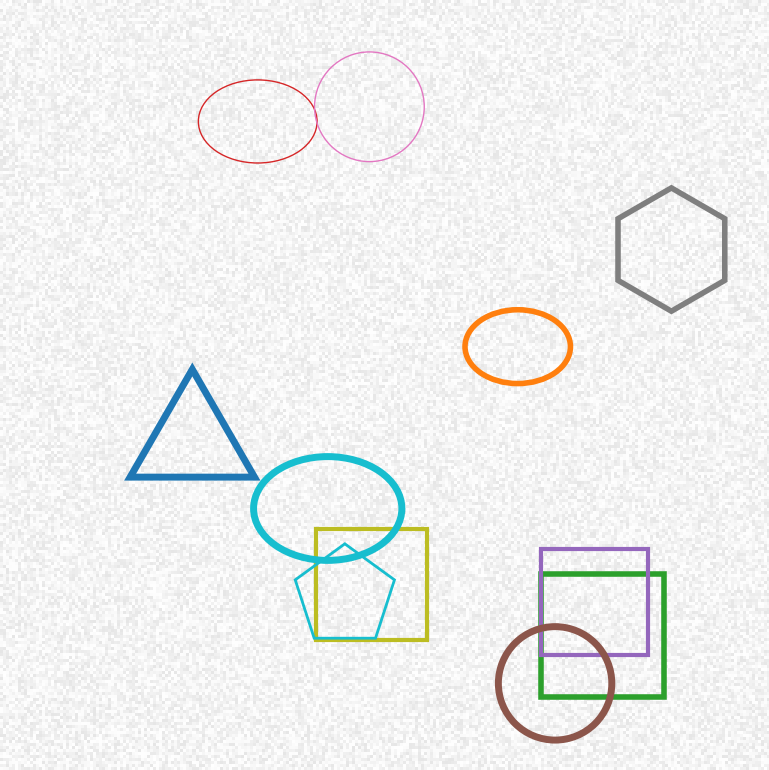[{"shape": "triangle", "thickness": 2.5, "radius": 0.47, "center": [0.25, 0.427]}, {"shape": "oval", "thickness": 2, "radius": 0.34, "center": [0.672, 0.55]}, {"shape": "square", "thickness": 2, "radius": 0.4, "center": [0.782, 0.175]}, {"shape": "oval", "thickness": 0.5, "radius": 0.39, "center": [0.335, 0.842]}, {"shape": "square", "thickness": 1.5, "radius": 0.35, "center": [0.772, 0.219]}, {"shape": "circle", "thickness": 2.5, "radius": 0.37, "center": [0.721, 0.113]}, {"shape": "circle", "thickness": 0.5, "radius": 0.36, "center": [0.48, 0.861]}, {"shape": "hexagon", "thickness": 2, "radius": 0.4, "center": [0.872, 0.676]}, {"shape": "square", "thickness": 1.5, "radius": 0.36, "center": [0.483, 0.241]}, {"shape": "oval", "thickness": 2.5, "radius": 0.48, "center": [0.426, 0.34]}, {"shape": "pentagon", "thickness": 1, "radius": 0.34, "center": [0.448, 0.226]}]